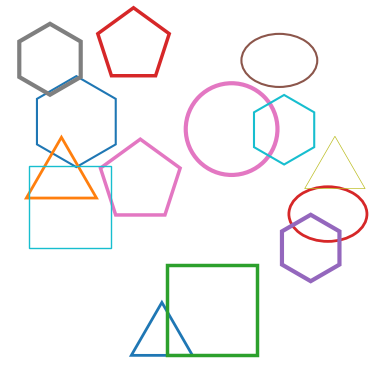[{"shape": "hexagon", "thickness": 1.5, "radius": 0.59, "center": [0.198, 0.684]}, {"shape": "triangle", "thickness": 2, "radius": 0.46, "center": [0.42, 0.123]}, {"shape": "triangle", "thickness": 2, "radius": 0.53, "center": [0.16, 0.538]}, {"shape": "square", "thickness": 2.5, "radius": 0.58, "center": [0.55, 0.194]}, {"shape": "oval", "thickness": 2, "radius": 0.51, "center": [0.852, 0.444]}, {"shape": "pentagon", "thickness": 2.5, "radius": 0.49, "center": [0.347, 0.882]}, {"shape": "hexagon", "thickness": 3, "radius": 0.43, "center": [0.807, 0.356]}, {"shape": "oval", "thickness": 1.5, "radius": 0.49, "center": [0.726, 0.843]}, {"shape": "pentagon", "thickness": 2.5, "radius": 0.54, "center": [0.364, 0.53]}, {"shape": "circle", "thickness": 3, "radius": 0.6, "center": [0.602, 0.665]}, {"shape": "hexagon", "thickness": 3, "radius": 0.46, "center": [0.13, 0.846]}, {"shape": "triangle", "thickness": 0.5, "radius": 0.45, "center": [0.87, 0.555]}, {"shape": "hexagon", "thickness": 1.5, "radius": 0.45, "center": [0.738, 0.663]}, {"shape": "square", "thickness": 1, "radius": 0.54, "center": [0.181, 0.462]}]